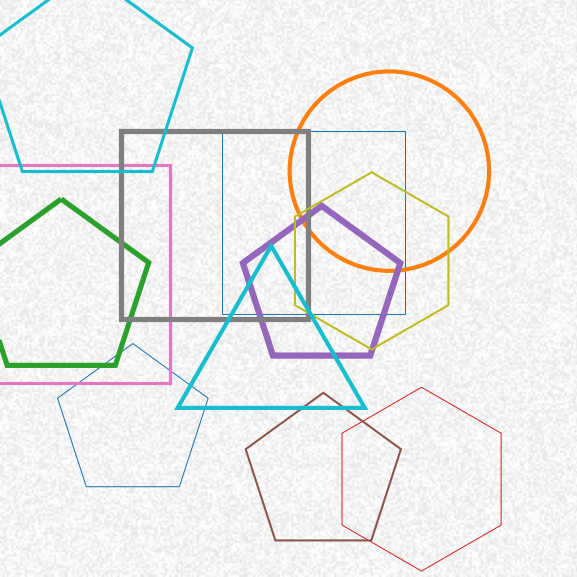[{"shape": "square", "thickness": 0.5, "radius": 0.79, "center": [0.543, 0.615]}, {"shape": "pentagon", "thickness": 0.5, "radius": 0.69, "center": [0.23, 0.267]}, {"shape": "circle", "thickness": 2, "radius": 0.86, "center": [0.674, 0.703]}, {"shape": "pentagon", "thickness": 2.5, "radius": 0.8, "center": [0.106, 0.495]}, {"shape": "hexagon", "thickness": 0.5, "radius": 0.8, "center": [0.73, 0.169]}, {"shape": "pentagon", "thickness": 3, "radius": 0.72, "center": [0.557, 0.499]}, {"shape": "pentagon", "thickness": 1, "radius": 0.71, "center": [0.56, 0.178]}, {"shape": "square", "thickness": 1.5, "radius": 0.94, "center": [0.106, 0.524]}, {"shape": "square", "thickness": 2.5, "radius": 0.81, "center": [0.371, 0.609]}, {"shape": "hexagon", "thickness": 1, "radius": 0.77, "center": [0.644, 0.547]}, {"shape": "triangle", "thickness": 2, "radius": 0.94, "center": [0.47, 0.386]}, {"shape": "pentagon", "thickness": 1.5, "radius": 0.96, "center": [0.151, 0.857]}]